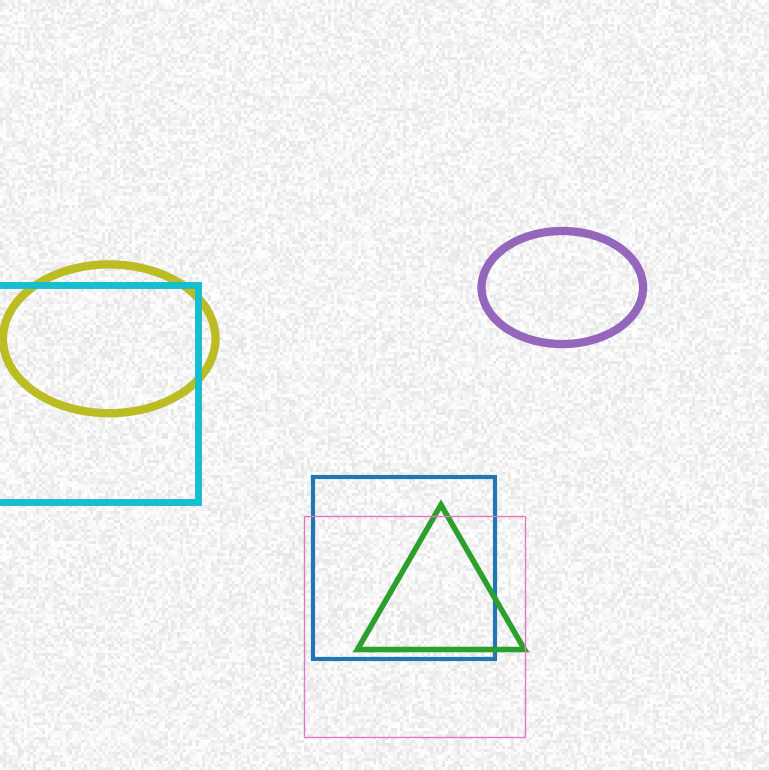[{"shape": "square", "thickness": 1.5, "radius": 0.59, "center": [0.525, 0.262]}, {"shape": "triangle", "thickness": 2, "radius": 0.63, "center": [0.573, 0.219]}, {"shape": "oval", "thickness": 3, "radius": 0.52, "center": [0.73, 0.627]}, {"shape": "square", "thickness": 0.5, "radius": 0.72, "center": [0.539, 0.187]}, {"shape": "oval", "thickness": 3, "radius": 0.69, "center": [0.142, 0.56]}, {"shape": "square", "thickness": 2.5, "radius": 0.7, "center": [0.116, 0.49]}]